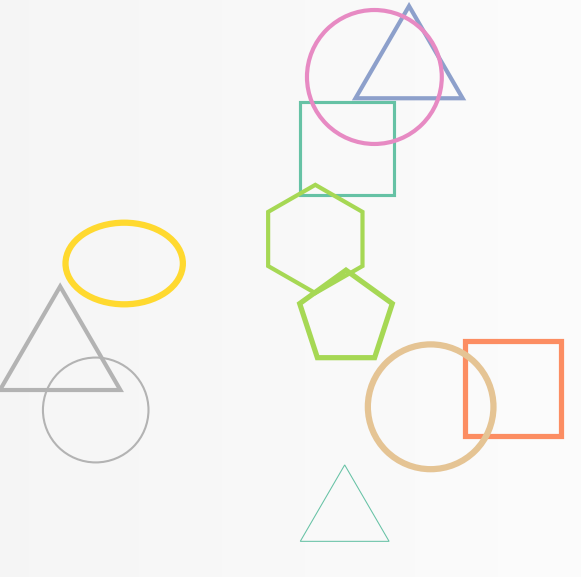[{"shape": "triangle", "thickness": 0.5, "radius": 0.44, "center": [0.593, 0.106]}, {"shape": "square", "thickness": 1.5, "radius": 0.4, "center": [0.597, 0.742]}, {"shape": "square", "thickness": 2.5, "radius": 0.41, "center": [0.883, 0.326]}, {"shape": "triangle", "thickness": 2, "radius": 0.53, "center": [0.704, 0.882]}, {"shape": "circle", "thickness": 2, "radius": 0.58, "center": [0.644, 0.866]}, {"shape": "hexagon", "thickness": 2, "radius": 0.47, "center": [0.542, 0.585]}, {"shape": "pentagon", "thickness": 2.5, "radius": 0.42, "center": [0.595, 0.448]}, {"shape": "oval", "thickness": 3, "radius": 0.5, "center": [0.214, 0.543]}, {"shape": "circle", "thickness": 3, "radius": 0.54, "center": [0.741, 0.295]}, {"shape": "circle", "thickness": 1, "radius": 0.45, "center": [0.165, 0.289]}, {"shape": "triangle", "thickness": 2, "radius": 0.6, "center": [0.104, 0.384]}]